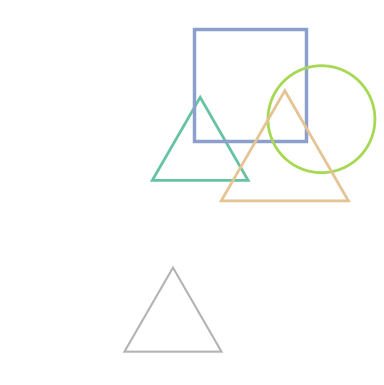[{"shape": "triangle", "thickness": 2, "radius": 0.72, "center": [0.52, 0.603]}, {"shape": "square", "thickness": 2.5, "radius": 0.73, "center": [0.649, 0.779]}, {"shape": "circle", "thickness": 2, "radius": 0.69, "center": [0.835, 0.69]}, {"shape": "triangle", "thickness": 2, "radius": 0.95, "center": [0.74, 0.574]}, {"shape": "triangle", "thickness": 1.5, "radius": 0.73, "center": [0.449, 0.159]}]